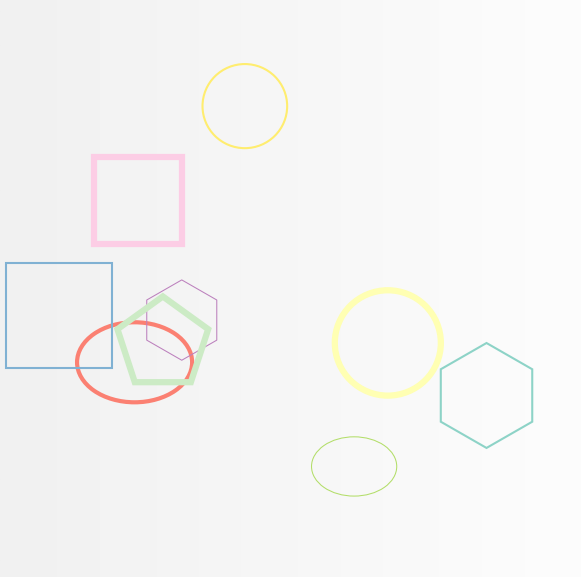[{"shape": "hexagon", "thickness": 1, "radius": 0.45, "center": [0.837, 0.314]}, {"shape": "circle", "thickness": 3, "radius": 0.46, "center": [0.667, 0.405]}, {"shape": "oval", "thickness": 2, "radius": 0.49, "center": [0.232, 0.372]}, {"shape": "square", "thickness": 1, "radius": 0.45, "center": [0.101, 0.453]}, {"shape": "oval", "thickness": 0.5, "radius": 0.37, "center": [0.609, 0.191]}, {"shape": "square", "thickness": 3, "radius": 0.38, "center": [0.238, 0.652]}, {"shape": "hexagon", "thickness": 0.5, "radius": 0.35, "center": [0.313, 0.445]}, {"shape": "pentagon", "thickness": 3, "radius": 0.41, "center": [0.28, 0.404]}, {"shape": "circle", "thickness": 1, "radius": 0.36, "center": [0.421, 0.815]}]